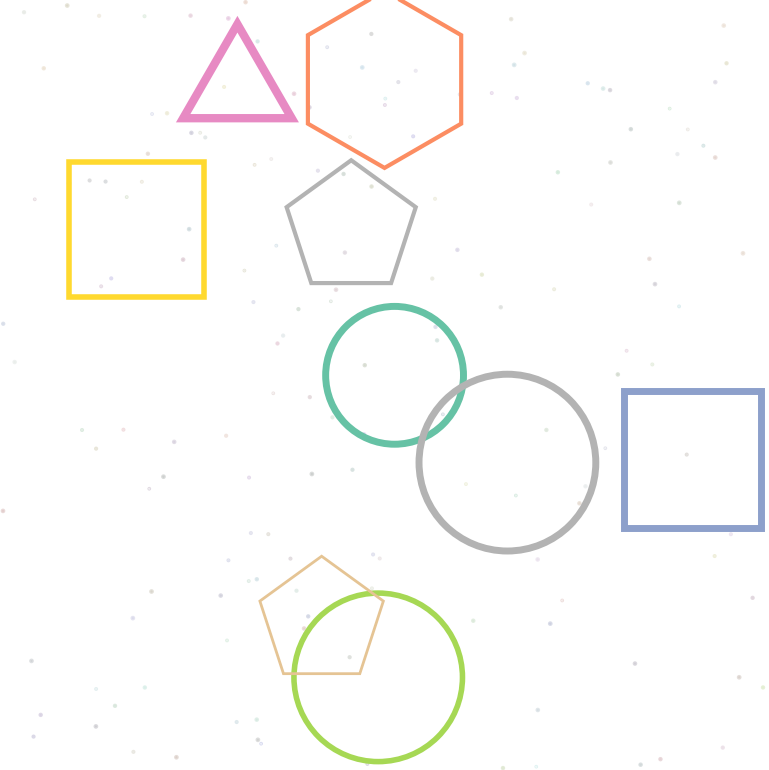[{"shape": "circle", "thickness": 2.5, "radius": 0.45, "center": [0.512, 0.513]}, {"shape": "hexagon", "thickness": 1.5, "radius": 0.57, "center": [0.499, 0.897]}, {"shape": "square", "thickness": 2.5, "radius": 0.44, "center": [0.9, 0.403]}, {"shape": "triangle", "thickness": 3, "radius": 0.41, "center": [0.308, 0.887]}, {"shape": "circle", "thickness": 2, "radius": 0.55, "center": [0.491, 0.12]}, {"shape": "square", "thickness": 2, "radius": 0.44, "center": [0.177, 0.702]}, {"shape": "pentagon", "thickness": 1, "radius": 0.42, "center": [0.418, 0.193]}, {"shape": "pentagon", "thickness": 1.5, "radius": 0.44, "center": [0.456, 0.704]}, {"shape": "circle", "thickness": 2.5, "radius": 0.57, "center": [0.659, 0.399]}]